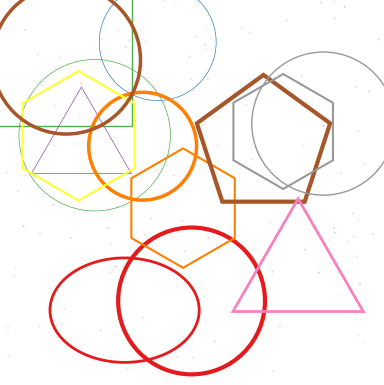[{"shape": "circle", "thickness": 3, "radius": 0.95, "center": [0.498, 0.218]}, {"shape": "oval", "thickness": 2, "radius": 0.97, "center": [0.324, 0.194]}, {"shape": "circle", "thickness": 0.5, "radius": 0.76, "center": [0.41, 0.891]}, {"shape": "circle", "thickness": 0.5, "radius": 0.98, "center": [0.246, 0.649]}, {"shape": "square", "thickness": 1, "radius": 0.87, "center": [0.17, 0.847]}, {"shape": "triangle", "thickness": 0.5, "radius": 0.75, "center": [0.211, 0.624]}, {"shape": "hexagon", "thickness": 1.5, "radius": 0.78, "center": [0.475, 0.459]}, {"shape": "circle", "thickness": 2.5, "radius": 0.7, "center": [0.371, 0.62]}, {"shape": "hexagon", "thickness": 1.5, "radius": 0.84, "center": [0.204, 0.647]}, {"shape": "pentagon", "thickness": 3, "radius": 0.91, "center": [0.684, 0.623]}, {"shape": "circle", "thickness": 2.5, "radius": 0.96, "center": [0.172, 0.845]}, {"shape": "triangle", "thickness": 2, "radius": 0.98, "center": [0.774, 0.289]}, {"shape": "hexagon", "thickness": 1.5, "radius": 0.75, "center": [0.736, 0.658]}, {"shape": "circle", "thickness": 1, "radius": 0.93, "center": [0.84, 0.679]}]